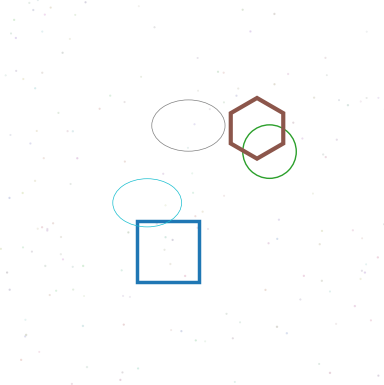[{"shape": "square", "thickness": 2.5, "radius": 0.4, "center": [0.436, 0.347]}, {"shape": "circle", "thickness": 1, "radius": 0.35, "center": [0.7, 0.606]}, {"shape": "hexagon", "thickness": 3, "radius": 0.39, "center": [0.668, 0.667]}, {"shape": "oval", "thickness": 0.5, "radius": 0.48, "center": [0.489, 0.674]}, {"shape": "oval", "thickness": 0.5, "radius": 0.45, "center": [0.382, 0.473]}]